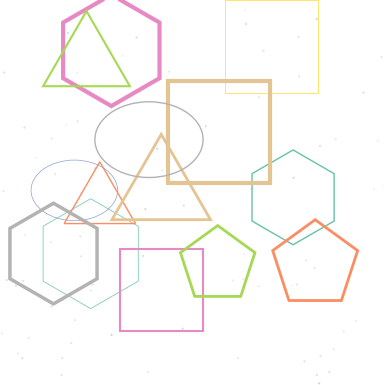[{"shape": "hexagon", "thickness": 0.5, "radius": 0.71, "center": [0.236, 0.341]}, {"shape": "hexagon", "thickness": 1, "radius": 0.62, "center": [0.761, 0.487]}, {"shape": "pentagon", "thickness": 2, "radius": 0.58, "center": [0.819, 0.313]}, {"shape": "triangle", "thickness": 1, "radius": 0.53, "center": [0.259, 0.473]}, {"shape": "oval", "thickness": 0.5, "radius": 0.56, "center": [0.193, 0.506]}, {"shape": "square", "thickness": 1.5, "radius": 0.53, "center": [0.42, 0.248]}, {"shape": "hexagon", "thickness": 3, "radius": 0.72, "center": [0.289, 0.869]}, {"shape": "triangle", "thickness": 1.5, "radius": 0.65, "center": [0.225, 0.841]}, {"shape": "pentagon", "thickness": 2, "radius": 0.51, "center": [0.565, 0.312]}, {"shape": "square", "thickness": 0.5, "radius": 0.61, "center": [0.705, 0.879]}, {"shape": "square", "thickness": 3, "radius": 0.66, "center": [0.568, 0.657]}, {"shape": "triangle", "thickness": 2, "radius": 0.74, "center": [0.419, 0.503]}, {"shape": "oval", "thickness": 1, "radius": 0.7, "center": [0.387, 0.637]}, {"shape": "hexagon", "thickness": 2.5, "radius": 0.65, "center": [0.139, 0.341]}]